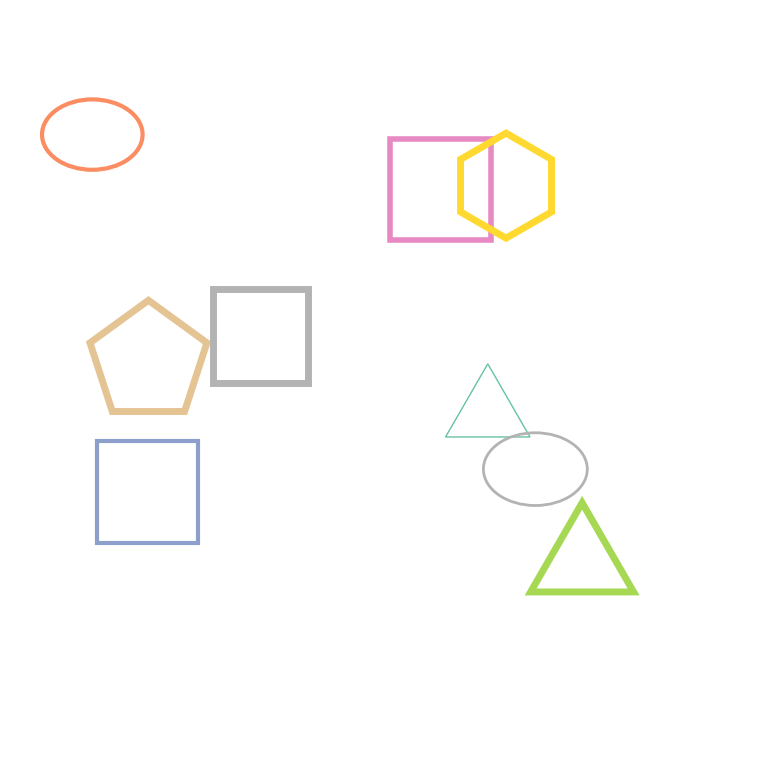[{"shape": "triangle", "thickness": 0.5, "radius": 0.32, "center": [0.633, 0.464]}, {"shape": "oval", "thickness": 1.5, "radius": 0.33, "center": [0.12, 0.825]}, {"shape": "square", "thickness": 1.5, "radius": 0.33, "center": [0.192, 0.361]}, {"shape": "square", "thickness": 2, "radius": 0.33, "center": [0.572, 0.754]}, {"shape": "triangle", "thickness": 2.5, "radius": 0.39, "center": [0.756, 0.27]}, {"shape": "hexagon", "thickness": 2.5, "radius": 0.34, "center": [0.657, 0.759]}, {"shape": "pentagon", "thickness": 2.5, "radius": 0.4, "center": [0.193, 0.53]}, {"shape": "square", "thickness": 2.5, "radius": 0.31, "center": [0.338, 0.563]}, {"shape": "oval", "thickness": 1, "radius": 0.34, "center": [0.695, 0.391]}]